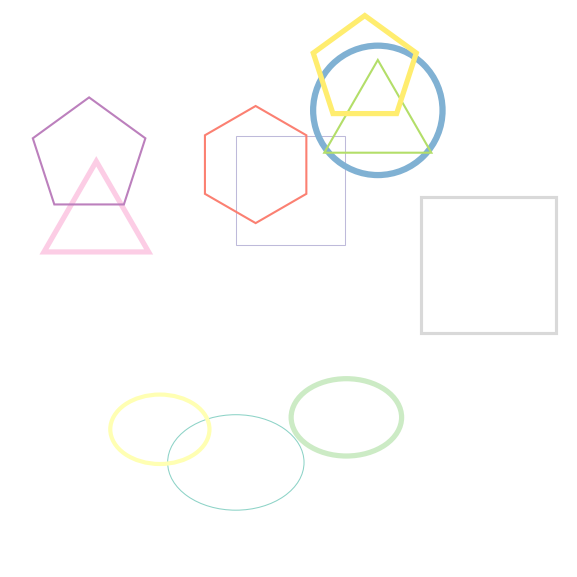[{"shape": "oval", "thickness": 0.5, "radius": 0.59, "center": [0.408, 0.198]}, {"shape": "oval", "thickness": 2, "radius": 0.43, "center": [0.277, 0.256]}, {"shape": "square", "thickness": 0.5, "radius": 0.47, "center": [0.502, 0.669]}, {"shape": "hexagon", "thickness": 1, "radius": 0.51, "center": [0.443, 0.714]}, {"shape": "circle", "thickness": 3, "radius": 0.56, "center": [0.654, 0.808]}, {"shape": "triangle", "thickness": 1, "radius": 0.54, "center": [0.654, 0.788]}, {"shape": "triangle", "thickness": 2.5, "radius": 0.52, "center": [0.167, 0.615]}, {"shape": "square", "thickness": 1.5, "radius": 0.58, "center": [0.846, 0.54]}, {"shape": "pentagon", "thickness": 1, "radius": 0.51, "center": [0.154, 0.728]}, {"shape": "oval", "thickness": 2.5, "radius": 0.48, "center": [0.6, 0.276]}, {"shape": "pentagon", "thickness": 2.5, "radius": 0.47, "center": [0.632, 0.878]}]